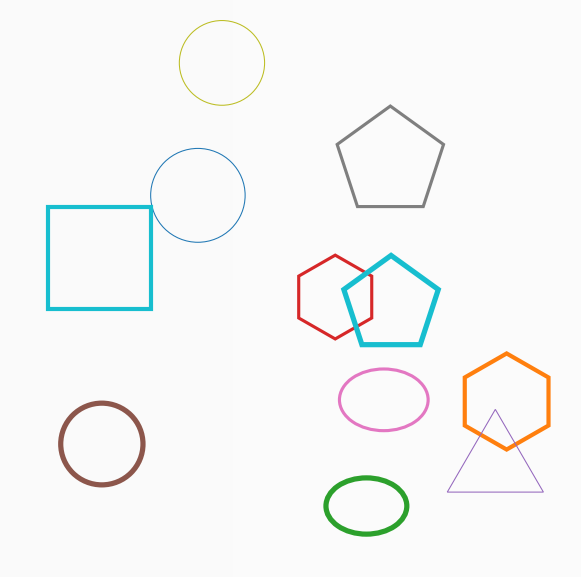[{"shape": "circle", "thickness": 0.5, "radius": 0.41, "center": [0.34, 0.661]}, {"shape": "hexagon", "thickness": 2, "radius": 0.42, "center": [0.872, 0.304]}, {"shape": "oval", "thickness": 2.5, "radius": 0.35, "center": [0.63, 0.123]}, {"shape": "hexagon", "thickness": 1.5, "radius": 0.36, "center": [0.577, 0.485]}, {"shape": "triangle", "thickness": 0.5, "radius": 0.48, "center": [0.852, 0.195]}, {"shape": "circle", "thickness": 2.5, "radius": 0.35, "center": [0.175, 0.23]}, {"shape": "oval", "thickness": 1.5, "radius": 0.38, "center": [0.66, 0.307]}, {"shape": "pentagon", "thickness": 1.5, "radius": 0.48, "center": [0.672, 0.719]}, {"shape": "circle", "thickness": 0.5, "radius": 0.37, "center": [0.382, 0.89]}, {"shape": "square", "thickness": 2, "radius": 0.44, "center": [0.171, 0.552]}, {"shape": "pentagon", "thickness": 2.5, "radius": 0.43, "center": [0.673, 0.471]}]